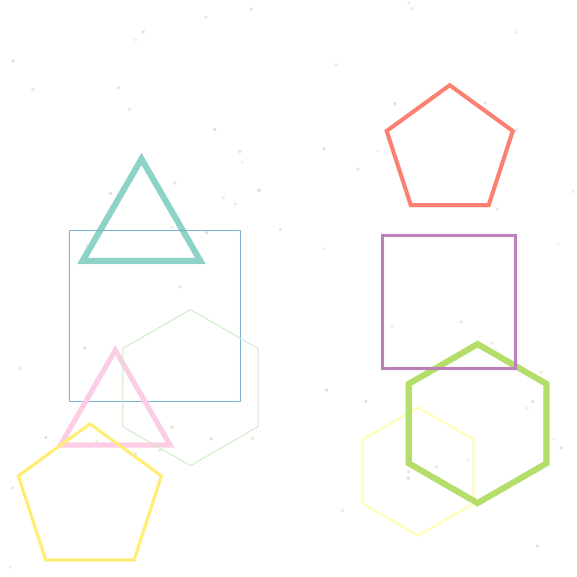[{"shape": "triangle", "thickness": 3, "radius": 0.59, "center": [0.245, 0.606]}, {"shape": "hexagon", "thickness": 1, "radius": 0.55, "center": [0.724, 0.183]}, {"shape": "pentagon", "thickness": 2, "radius": 0.57, "center": [0.779, 0.737]}, {"shape": "square", "thickness": 0.5, "radius": 0.74, "center": [0.267, 0.453]}, {"shape": "hexagon", "thickness": 3, "radius": 0.69, "center": [0.827, 0.266]}, {"shape": "triangle", "thickness": 2.5, "radius": 0.55, "center": [0.2, 0.283]}, {"shape": "square", "thickness": 1.5, "radius": 0.57, "center": [0.776, 0.477]}, {"shape": "hexagon", "thickness": 0.5, "radius": 0.68, "center": [0.33, 0.328]}, {"shape": "pentagon", "thickness": 1.5, "radius": 0.65, "center": [0.156, 0.135]}]